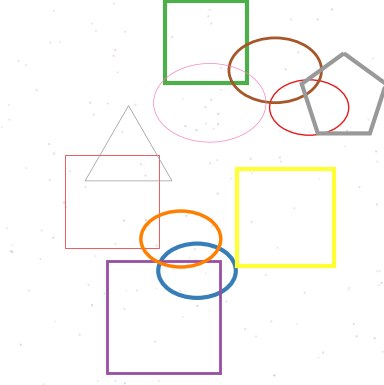[{"shape": "oval", "thickness": 1, "radius": 0.51, "center": [0.803, 0.721]}, {"shape": "square", "thickness": 0.5, "radius": 0.61, "center": [0.291, 0.477]}, {"shape": "oval", "thickness": 3, "radius": 0.5, "center": [0.512, 0.297]}, {"shape": "square", "thickness": 3, "radius": 0.53, "center": [0.536, 0.891]}, {"shape": "square", "thickness": 2, "radius": 0.73, "center": [0.425, 0.176]}, {"shape": "oval", "thickness": 2.5, "radius": 0.52, "center": [0.47, 0.379]}, {"shape": "square", "thickness": 3, "radius": 0.63, "center": [0.743, 0.435]}, {"shape": "oval", "thickness": 2, "radius": 0.6, "center": [0.715, 0.817]}, {"shape": "oval", "thickness": 0.5, "radius": 0.73, "center": [0.545, 0.733]}, {"shape": "triangle", "thickness": 0.5, "radius": 0.65, "center": [0.334, 0.595]}, {"shape": "pentagon", "thickness": 3, "radius": 0.58, "center": [0.893, 0.747]}]